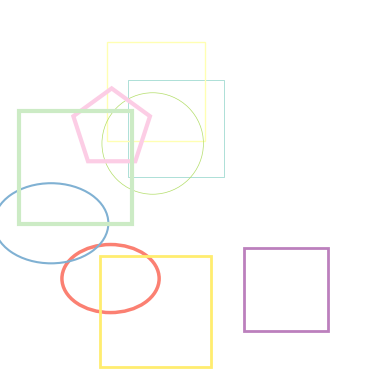[{"shape": "square", "thickness": 0.5, "radius": 0.63, "center": [0.457, 0.667]}, {"shape": "square", "thickness": 1, "radius": 0.64, "center": [0.406, 0.762]}, {"shape": "oval", "thickness": 2.5, "radius": 0.63, "center": [0.287, 0.276]}, {"shape": "oval", "thickness": 1.5, "radius": 0.74, "center": [0.133, 0.42]}, {"shape": "circle", "thickness": 0.5, "radius": 0.66, "center": [0.397, 0.627]}, {"shape": "pentagon", "thickness": 3, "radius": 0.52, "center": [0.29, 0.666]}, {"shape": "square", "thickness": 2, "radius": 0.54, "center": [0.743, 0.247]}, {"shape": "square", "thickness": 3, "radius": 0.73, "center": [0.197, 0.566]}, {"shape": "square", "thickness": 2, "radius": 0.72, "center": [0.404, 0.192]}]